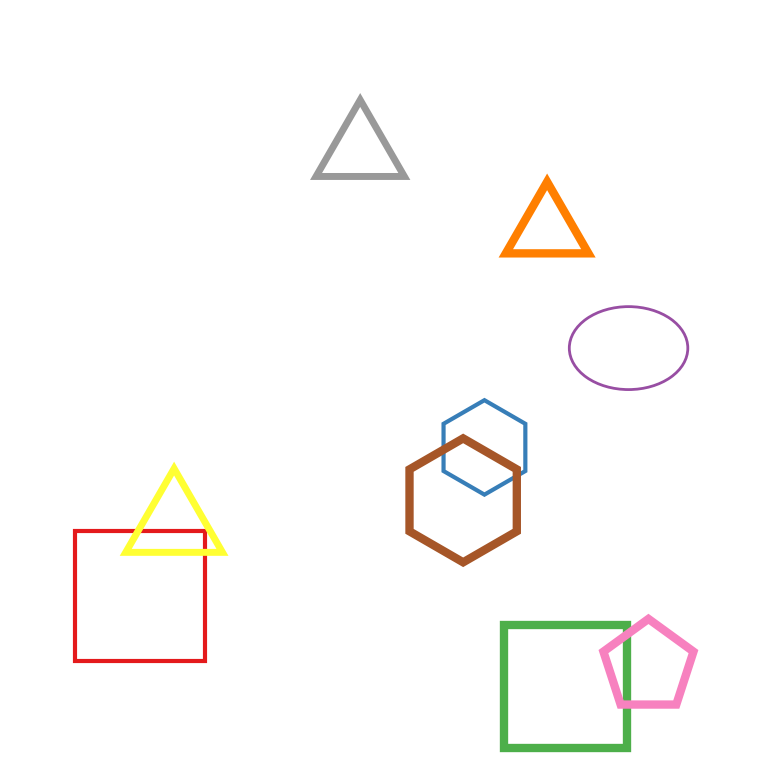[{"shape": "square", "thickness": 1.5, "radius": 0.42, "center": [0.181, 0.226]}, {"shape": "hexagon", "thickness": 1.5, "radius": 0.31, "center": [0.629, 0.419]}, {"shape": "square", "thickness": 3, "radius": 0.4, "center": [0.735, 0.109]}, {"shape": "oval", "thickness": 1, "radius": 0.38, "center": [0.816, 0.548]}, {"shape": "triangle", "thickness": 3, "radius": 0.31, "center": [0.711, 0.702]}, {"shape": "triangle", "thickness": 2.5, "radius": 0.36, "center": [0.226, 0.319]}, {"shape": "hexagon", "thickness": 3, "radius": 0.4, "center": [0.602, 0.35]}, {"shape": "pentagon", "thickness": 3, "radius": 0.31, "center": [0.842, 0.135]}, {"shape": "triangle", "thickness": 2.5, "radius": 0.33, "center": [0.468, 0.804]}]